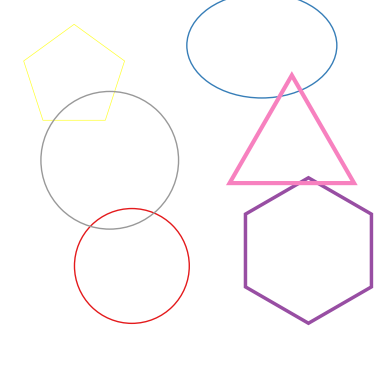[{"shape": "circle", "thickness": 1, "radius": 0.75, "center": [0.343, 0.309]}, {"shape": "oval", "thickness": 1, "radius": 0.97, "center": [0.68, 0.882]}, {"shape": "hexagon", "thickness": 2.5, "radius": 0.94, "center": [0.801, 0.349]}, {"shape": "pentagon", "thickness": 0.5, "radius": 0.69, "center": [0.193, 0.799]}, {"shape": "triangle", "thickness": 3, "radius": 0.93, "center": [0.758, 0.618]}, {"shape": "circle", "thickness": 1, "radius": 0.89, "center": [0.285, 0.584]}]